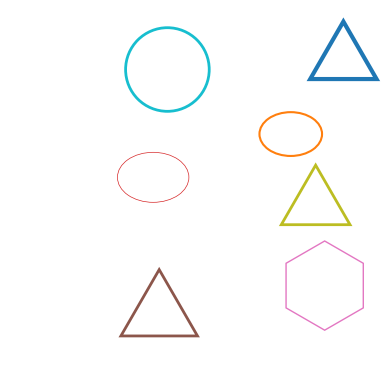[{"shape": "triangle", "thickness": 3, "radius": 0.5, "center": [0.892, 0.844]}, {"shape": "oval", "thickness": 1.5, "radius": 0.41, "center": [0.755, 0.652]}, {"shape": "oval", "thickness": 0.5, "radius": 0.46, "center": [0.398, 0.539]}, {"shape": "triangle", "thickness": 2, "radius": 0.57, "center": [0.413, 0.185]}, {"shape": "hexagon", "thickness": 1, "radius": 0.58, "center": [0.843, 0.258]}, {"shape": "triangle", "thickness": 2, "radius": 0.52, "center": [0.82, 0.468]}, {"shape": "circle", "thickness": 2, "radius": 0.54, "center": [0.435, 0.819]}]